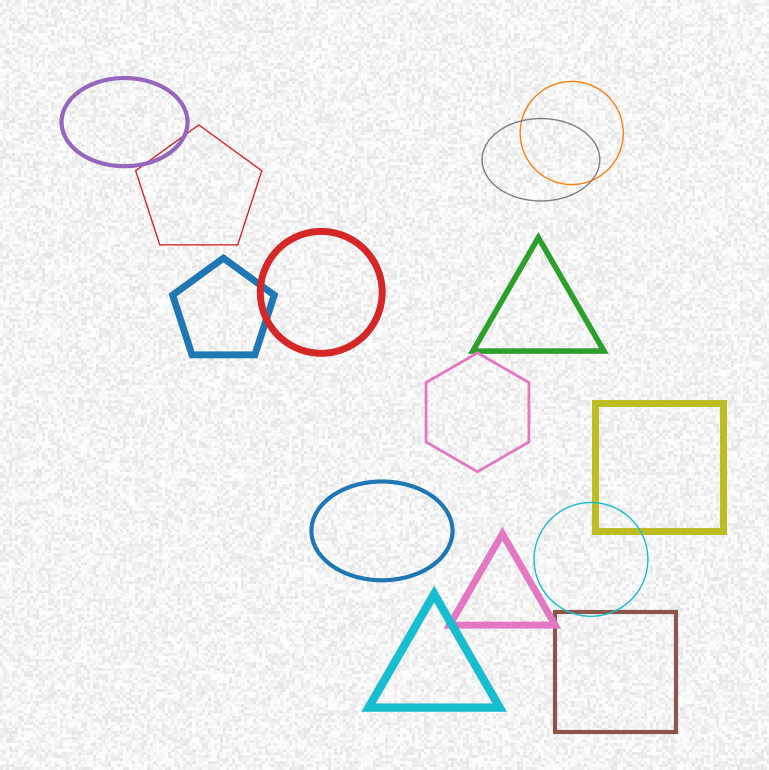[{"shape": "oval", "thickness": 1.5, "radius": 0.46, "center": [0.496, 0.311]}, {"shape": "pentagon", "thickness": 2.5, "radius": 0.35, "center": [0.29, 0.595]}, {"shape": "circle", "thickness": 0.5, "radius": 0.33, "center": [0.743, 0.827]}, {"shape": "triangle", "thickness": 2, "radius": 0.49, "center": [0.699, 0.593]}, {"shape": "pentagon", "thickness": 0.5, "radius": 0.43, "center": [0.258, 0.752]}, {"shape": "circle", "thickness": 2.5, "radius": 0.4, "center": [0.417, 0.62]}, {"shape": "oval", "thickness": 1.5, "radius": 0.41, "center": [0.162, 0.841]}, {"shape": "square", "thickness": 1.5, "radius": 0.39, "center": [0.799, 0.127]}, {"shape": "hexagon", "thickness": 1, "radius": 0.39, "center": [0.62, 0.465]}, {"shape": "triangle", "thickness": 2.5, "radius": 0.4, "center": [0.652, 0.228]}, {"shape": "oval", "thickness": 0.5, "radius": 0.38, "center": [0.703, 0.793]}, {"shape": "square", "thickness": 2.5, "radius": 0.41, "center": [0.856, 0.394]}, {"shape": "triangle", "thickness": 3, "radius": 0.49, "center": [0.564, 0.13]}, {"shape": "circle", "thickness": 0.5, "radius": 0.37, "center": [0.768, 0.274]}]